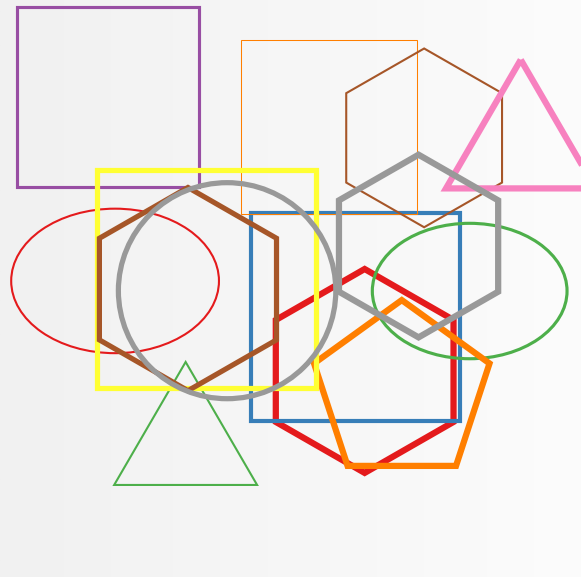[{"shape": "hexagon", "thickness": 3, "radius": 0.88, "center": [0.627, 0.357]}, {"shape": "oval", "thickness": 1, "radius": 0.89, "center": [0.198, 0.513]}, {"shape": "square", "thickness": 2, "radius": 0.9, "center": [0.612, 0.45]}, {"shape": "oval", "thickness": 1.5, "radius": 0.84, "center": [0.808, 0.495]}, {"shape": "triangle", "thickness": 1, "radius": 0.71, "center": [0.319, 0.23]}, {"shape": "square", "thickness": 1.5, "radius": 0.78, "center": [0.186, 0.831]}, {"shape": "square", "thickness": 0.5, "radius": 0.75, "center": [0.566, 0.779]}, {"shape": "pentagon", "thickness": 3, "radius": 0.79, "center": [0.691, 0.321]}, {"shape": "square", "thickness": 2.5, "radius": 0.94, "center": [0.355, 0.516]}, {"shape": "hexagon", "thickness": 2.5, "radius": 0.88, "center": [0.323, 0.499]}, {"shape": "hexagon", "thickness": 1, "radius": 0.77, "center": [0.73, 0.76]}, {"shape": "triangle", "thickness": 3, "radius": 0.74, "center": [0.896, 0.747]}, {"shape": "hexagon", "thickness": 3, "radius": 0.79, "center": [0.72, 0.573]}, {"shape": "circle", "thickness": 2.5, "radius": 0.94, "center": [0.391, 0.496]}]